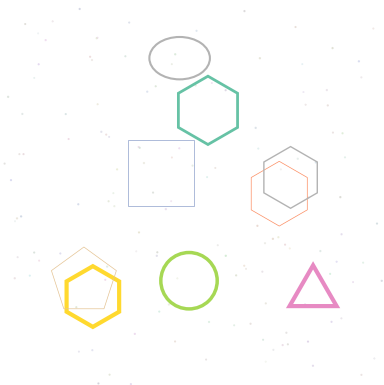[{"shape": "hexagon", "thickness": 2, "radius": 0.44, "center": [0.54, 0.713]}, {"shape": "hexagon", "thickness": 0.5, "radius": 0.42, "center": [0.725, 0.497]}, {"shape": "square", "thickness": 0.5, "radius": 0.43, "center": [0.417, 0.55]}, {"shape": "triangle", "thickness": 3, "radius": 0.35, "center": [0.813, 0.24]}, {"shape": "circle", "thickness": 2.5, "radius": 0.37, "center": [0.491, 0.271]}, {"shape": "hexagon", "thickness": 3, "radius": 0.39, "center": [0.241, 0.23]}, {"shape": "pentagon", "thickness": 0.5, "radius": 0.44, "center": [0.218, 0.27]}, {"shape": "hexagon", "thickness": 1, "radius": 0.4, "center": [0.755, 0.539]}, {"shape": "oval", "thickness": 1.5, "radius": 0.39, "center": [0.467, 0.849]}]